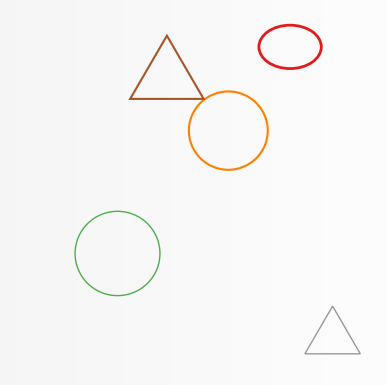[{"shape": "oval", "thickness": 2, "radius": 0.4, "center": [0.749, 0.878]}, {"shape": "circle", "thickness": 1, "radius": 0.55, "center": [0.303, 0.342]}, {"shape": "circle", "thickness": 1.5, "radius": 0.51, "center": [0.589, 0.661]}, {"shape": "triangle", "thickness": 1.5, "radius": 0.55, "center": [0.431, 0.798]}, {"shape": "triangle", "thickness": 1, "radius": 0.41, "center": [0.858, 0.122]}]